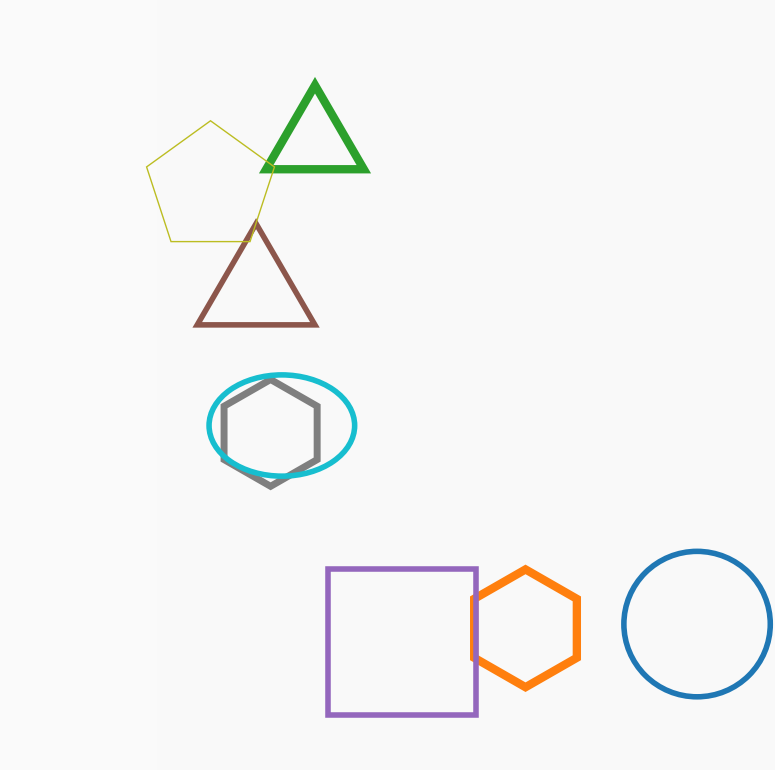[{"shape": "circle", "thickness": 2, "radius": 0.47, "center": [0.899, 0.19]}, {"shape": "hexagon", "thickness": 3, "radius": 0.38, "center": [0.678, 0.184]}, {"shape": "triangle", "thickness": 3, "radius": 0.36, "center": [0.406, 0.817]}, {"shape": "square", "thickness": 2, "radius": 0.47, "center": [0.519, 0.166]}, {"shape": "triangle", "thickness": 2, "radius": 0.44, "center": [0.33, 0.622]}, {"shape": "hexagon", "thickness": 2.5, "radius": 0.35, "center": [0.349, 0.438]}, {"shape": "pentagon", "thickness": 0.5, "radius": 0.43, "center": [0.272, 0.756]}, {"shape": "oval", "thickness": 2, "radius": 0.47, "center": [0.364, 0.447]}]